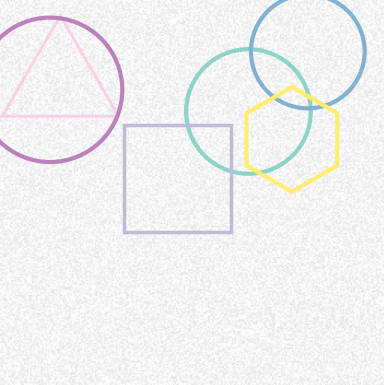[{"shape": "circle", "thickness": 3, "radius": 0.81, "center": [0.645, 0.71]}, {"shape": "square", "thickness": 2.5, "radius": 0.69, "center": [0.461, 0.536]}, {"shape": "circle", "thickness": 3, "radius": 0.74, "center": [0.8, 0.866]}, {"shape": "triangle", "thickness": 2, "radius": 0.87, "center": [0.157, 0.785]}, {"shape": "circle", "thickness": 3, "radius": 0.94, "center": [0.13, 0.767]}, {"shape": "hexagon", "thickness": 3, "radius": 0.68, "center": [0.758, 0.638]}]